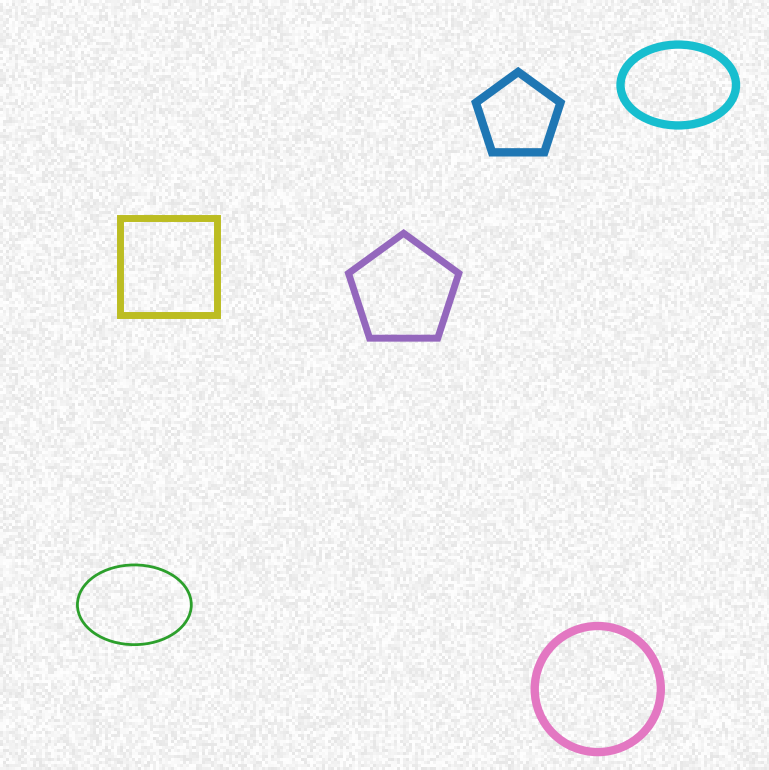[{"shape": "pentagon", "thickness": 3, "radius": 0.29, "center": [0.673, 0.849]}, {"shape": "oval", "thickness": 1, "radius": 0.37, "center": [0.174, 0.215]}, {"shape": "pentagon", "thickness": 2.5, "radius": 0.38, "center": [0.524, 0.622]}, {"shape": "circle", "thickness": 3, "radius": 0.41, "center": [0.776, 0.105]}, {"shape": "square", "thickness": 2.5, "radius": 0.32, "center": [0.219, 0.654]}, {"shape": "oval", "thickness": 3, "radius": 0.38, "center": [0.881, 0.89]}]